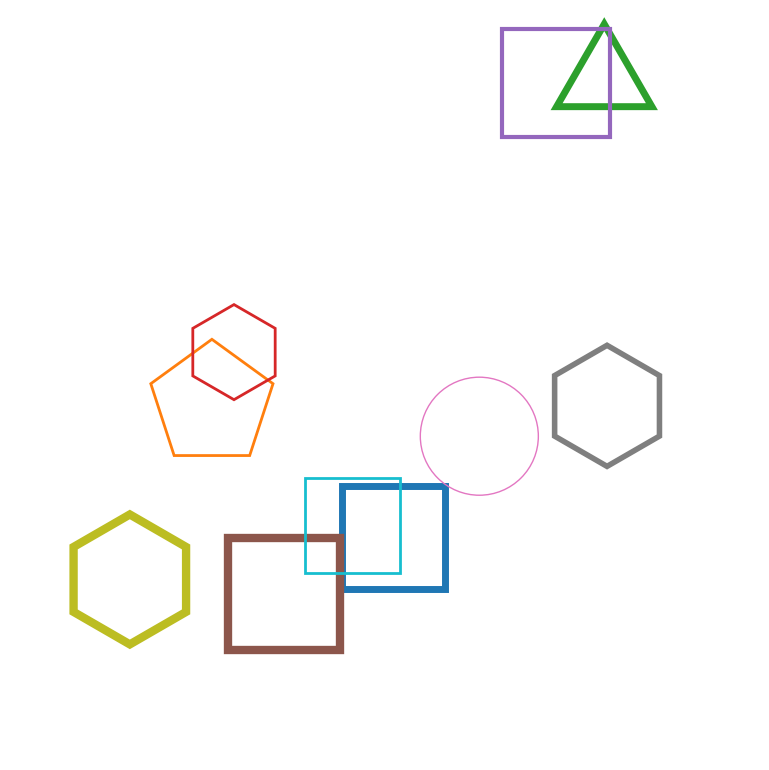[{"shape": "square", "thickness": 2.5, "radius": 0.33, "center": [0.511, 0.302]}, {"shape": "pentagon", "thickness": 1, "radius": 0.42, "center": [0.275, 0.476]}, {"shape": "triangle", "thickness": 2.5, "radius": 0.36, "center": [0.785, 0.897]}, {"shape": "hexagon", "thickness": 1, "radius": 0.31, "center": [0.304, 0.543]}, {"shape": "square", "thickness": 1.5, "radius": 0.35, "center": [0.723, 0.893]}, {"shape": "square", "thickness": 3, "radius": 0.36, "center": [0.369, 0.229]}, {"shape": "circle", "thickness": 0.5, "radius": 0.38, "center": [0.623, 0.433]}, {"shape": "hexagon", "thickness": 2, "radius": 0.39, "center": [0.788, 0.473]}, {"shape": "hexagon", "thickness": 3, "radius": 0.42, "center": [0.169, 0.248]}, {"shape": "square", "thickness": 1, "radius": 0.31, "center": [0.457, 0.318]}]